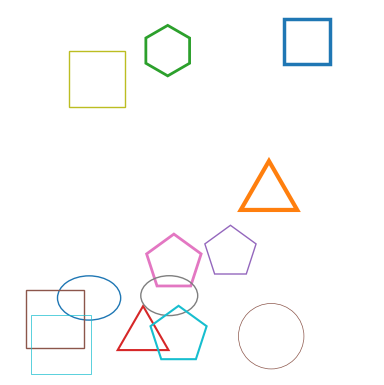[{"shape": "square", "thickness": 2.5, "radius": 0.3, "center": [0.797, 0.892]}, {"shape": "oval", "thickness": 1, "radius": 0.41, "center": [0.231, 0.226]}, {"shape": "triangle", "thickness": 3, "radius": 0.42, "center": [0.699, 0.497]}, {"shape": "hexagon", "thickness": 2, "radius": 0.33, "center": [0.436, 0.869]}, {"shape": "triangle", "thickness": 1.5, "radius": 0.38, "center": [0.372, 0.129]}, {"shape": "pentagon", "thickness": 1, "radius": 0.35, "center": [0.599, 0.345]}, {"shape": "square", "thickness": 1, "radius": 0.38, "center": [0.143, 0.172]}, {"shape": "circle", "thickness": 0.5, "radius": 0.43, "center": [0.704, 0.127]}, {"shape": "pentagon", "thickness": 2, "radius": 0.37, "center": [0.452, 0.317]}, {"shape": "oval", "thickness": 1, "radius": 0.37, "center": [0.44, 0.232]}, {"shape": "square", "thickness": 1, "radius": 0.36, "center": [0.252, 0.794]}, {"shape": "square", "thickness": 0.5, "radius": 0.39, "center": [0.158, 0.106]}, {"shape": "pentagon", "thickness": 1.5, "radius": 0.38, "center": [0.464, 0.129]}]